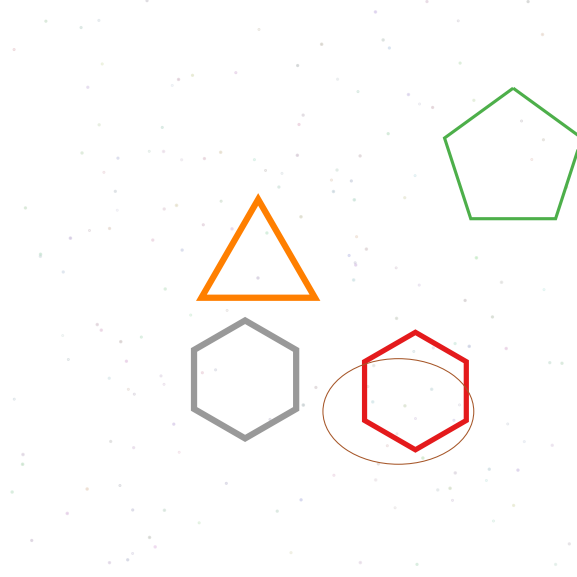[{"shape": "hexagon", "thickness": 2.5, "radius": 0.51, "center": [0.719, 0.322]}, {"shape": "pentagon", "thickness": 1.5, "radius": 0.62, "center": [0.889, 0.722]}, {"shape": "triangle", "thickness": 3, "radius": 0.57, "center": [0.447, 0.54]}, {"shape": "oval", "thickness": 0.5, "radius": 0.65, "center": [0.69, 0.287]}, {"shape": "hexagon", "thickness": 3, "radius": 0.51, "center": [0.424, 0.342]}]